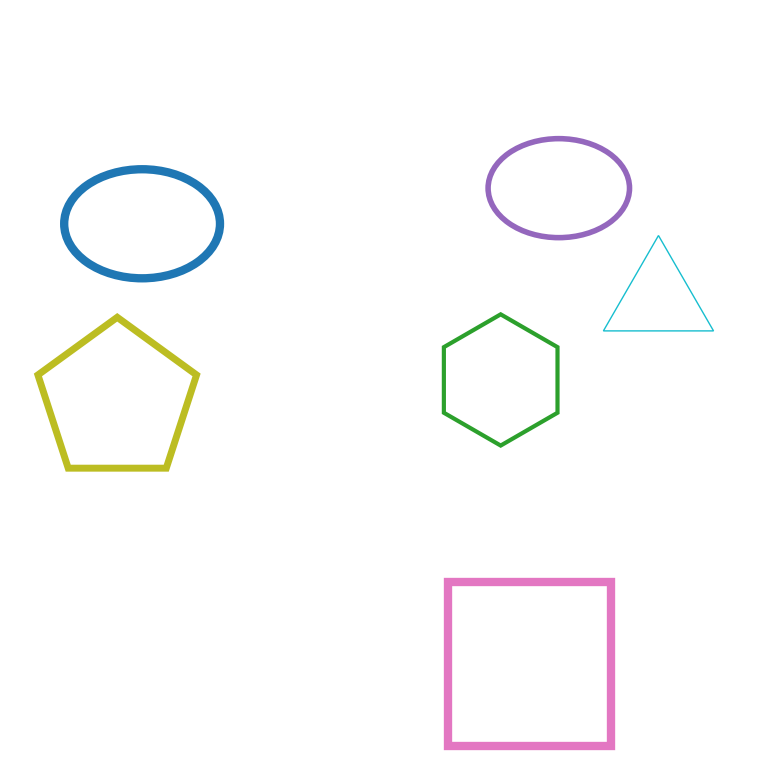[{"shape": "oval", "thickness": 3, "radius": 0.51, "center": [0.185, 0.709]}, {"shape": "hexagon", "thickness": 1.5, "radius": 0.43, "center": [0.65, 0.507]}, {"shape": "oval", "thickness": 2, "radius": 0.46, "center": [0.726, 0.756]}, {"shape": "square", "thickness": 3, "radius": 0.53, "center": [0.688, 0.138]}, {"shape": "pentagon", "thickness": 2.5, "radius": 0.54, "center": [0.152, 0.48]}, {"shape": "triangle", "thickness": 0.5, "radius": 0.41, "center": [0.855, 0.612]}]